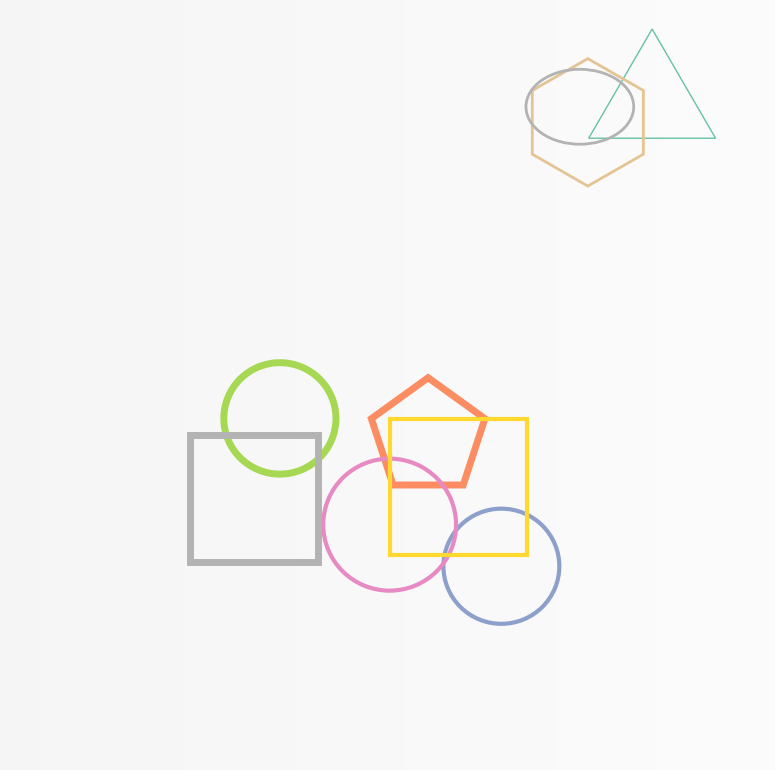[{"shape": "triangle", "thickness": 0.5, "radius": 0.47, "center": [0.841, 0.868]}, {"shape": "pentagon", "thickness": 2.5, "radius": 0.39, "center": [0.552, 0.432]}, {"shape": "circle", "thickness": 1.5, "radius": 0.37, "center": [0.647, 0.265]}, {"shape": "circle", "thickness": 1.5, "radius": 0.43, "center": [0.503, 0.319]}, {"shape": "circle", "thickness": 2.5, "radius": 0.36, "center": [0.361, 0.457]}, {"shape": "square", "thickness": 1.5, "radius": 0.44, "center": [0.592, 0.368]}, {"shape": "hexagon", "thickness": 1, "radius": 0.41, "center": [0.758, 0.841]}, {"shape": "square", "thickness": 2.5, "radius": 0.41, "center": [0.328, 0.353]}, {"shape": "oval", "thickness": 1, "radius": 0.35, "center": [0.748, 0.861]}]